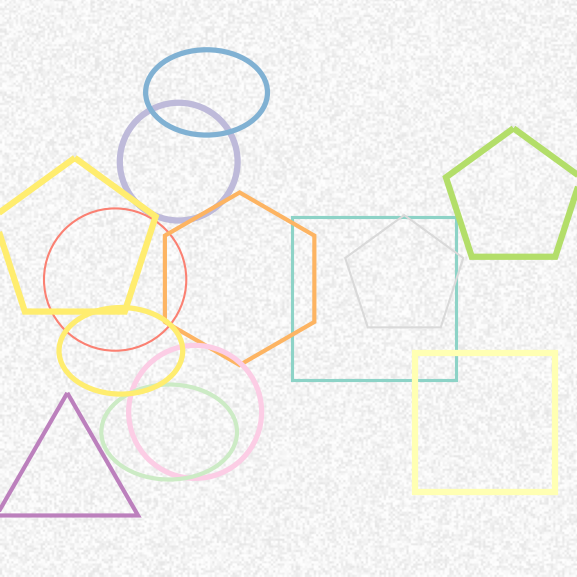[{"shape": "square", "thickness": 1.5, "radius": 0.71, "center": [0.648, 0.483]}, {"shape": "square", "thickness": 3, "radius": 0.6, "center": [0.84, 0.267]}, {"shape": "circle", "thickness": 3, "radius": 0.51, "center": [0.309, 0.719]}, {"shape": "circle", "thickness": 1, "radius": 0.62, "center": [0.199, 0.515]}, {"shape": "oval", "thickness": 2.5, "radius": 0.53, "center": [0.358, 0.839]}, {"shape": "hexagon", "thickness": 2, "radius": 0.75, "center": [0.415, 0.516]}, {"shape": "pentagon", "thickness": 3, "radius": 0.61, "center": [0.889, 0.654]}, {"shape": "circle", "thickness": 2.5, "radius": 0.58, "center": [0.338, 0.286]}, {"shape": "pentagon", "thickness": 1, "radius": 0.54, "center": [0.7, 0.519]}, {"shape": "triangle", "thickness": 2, "radius": 0.71, "center": [0.117, 0.177]}, {"shape": "oval", "thickness": 2, "radius": 0.59, "center": [0.293, 0.251]}, {"shape": "pentagon", "thickness": 3, "radius": 0.74, "center": [0.13, 0.579]}, {"shape": "oval", "thickness": 2.5, "radius": 0.54, "center": [0.209, 0.392]}]